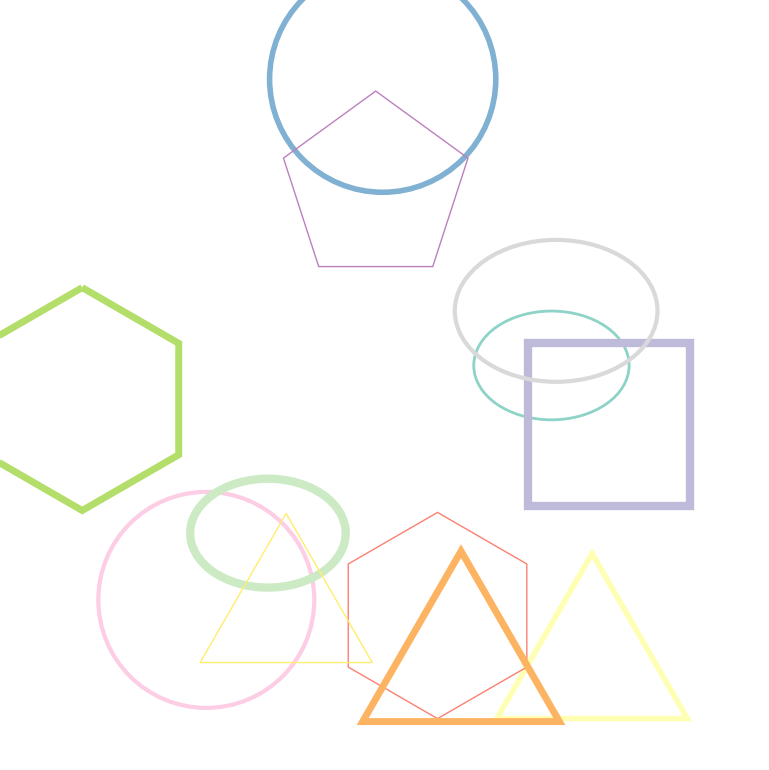[{"shape": "oval", "thickness": 1, "radius": 0.5, "center": [0.716, 0.525]}, {"shape": "triangle", "thickness": 2, "radius": 0.71, "center": [0.769, 0.138]}, {"shape": "square", "thickness": 3, "radius": 0.53, "center": [0.791, 0.448]}, {"shape": "hexagon", "thickness": 0.5, "radius": 0.67, "center": [0.568, 0.201]}, {"shape": "circle", "thickness": 2, "radius": 0.73, "center": [0.497, 0.897]}, {"shape": "triangle", "thickness": 2.5, "radius": 0.74, "center": [0.599, 0.137]}, {"shape": "hexagon", "thickness": 2.5, "radius": 0.72, "center": [0.107, 0.482]}, {"shape": "circle", "thickness": 1.5, "radius": 0.7, "center": [0.268, 0.221]}, {"shape": "oval", "thickness": 1.5, "radius": 0.66, "center": [0.722, 0.596]}, {"shape": "pentagon", "thickness": 0.5, "radius": 0.63, "center": [0.488, 0.756]}, {"shape": "oval", "thickness": 3, "radius": 0.5, "center": [0.348, 0.308]}, {"shape": "triangle", "thickness": 0.5, "radius": 0.65, "center": [0.372, 0.204]}]